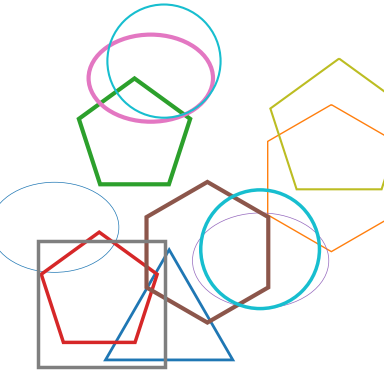[{"shape": "triangle", "thickness": 2, "radius": 0.95, "center": [0.439, 0.161]}, {"shape": "oval", "thickness": 0.5, "radius": 0.84, "center": [0.142, 0.41]}, {"shape": "hexagon", "thickness": 1, "radius": 0.95, "center": [0.861, 0.537]}, {"shape": "pentagon", "thickness": 3, "radius": 0.76, "center": [0.349, 0.644]}, {"shape": "pentagon", "thickness": 2.5, "radius": 0.79, "center": [0.258, 0.239]}, {"shape": "oval", "thickness": 0.5, "radius": 0.89, "center": [0.677, 0.323]}, {"shape": "hexagon", "thickness": 3, "radius": 0.91, "center": [0.539, 0.345]}, {"shape": "oval", "thickness": 3, "radius": 0.81, "center": [0.392, 0.797]}, {"shape": "square", "thickness": 2.5, "radius": 0.82, "center": [0.264, 0.209]}, {"shape": "pentagon", "thickness": 1.5, "radius": 0.94, "center": [0.881, 0.66]}, {"shape": "circle", "thickness": 2.5, "radius": 0.77, "center": [0.676, 0.353]}, {"shape": "circle", "thickness": 1.5, "radius": 0.74, "center": [0.426, 0.841]}]